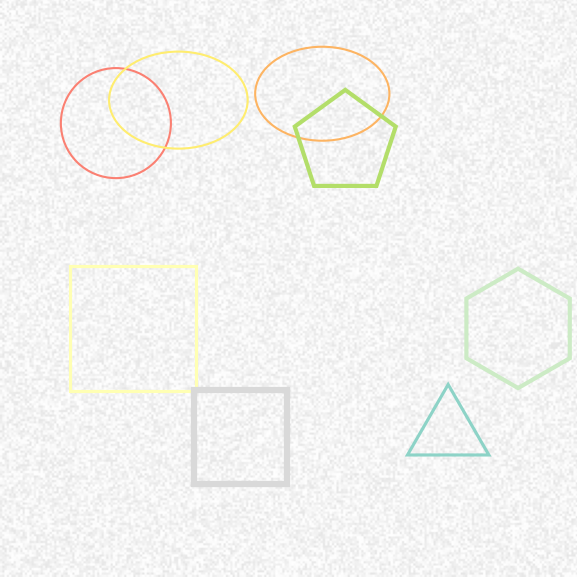[{"shape": "triangle", "thickness": 1.5, "radius": 0.41, "center": [0.776, 0.252]}, {"shape": "square", "thickness": 1.5, "radius": 0.54, "center": [0.23, 0.43]}, {"shape": "circle", "thickness": 1, "radius": 0.48, "center": [0.201, 0.786]}, {"shape": "oval", "thickness": 1, "radius": 0.58, "center": [0.558, 0.837]}, {"shape": "pentagon", "thickness": 2, "radius": 0.46, "center": [0.598, 0.752]}, {"shape": "square", "thickness": 3, "radius": 0.41, "center": [0.416, 0.242]}, {"shape": "hexagon", "thickness": 2, "radius": 0.52, "center": [0.897, 0.43]}, {"shape": "oval", "thickness": 1, "radius": 0.6, "center": [0.309, 0.826]}]